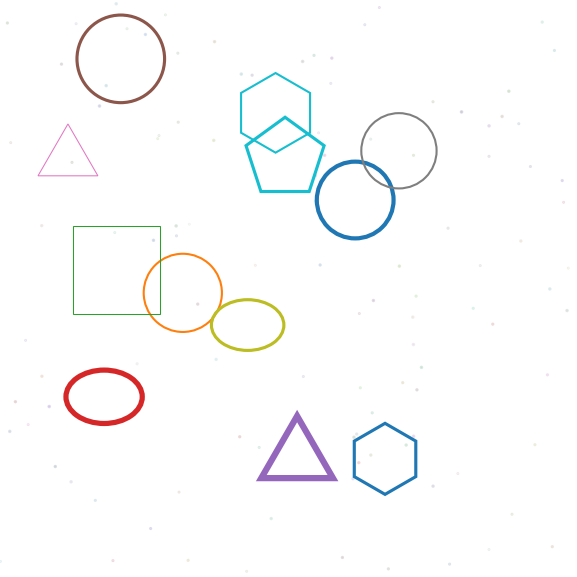[{"shape": "hexagon", "thickness": 1.5, "radius": 0.31, "center": [0.667, 0.205]}, {"shape": "circle", "thickness": 2, "radius": 0.33, "center": [0.615, 0.653]}, {"shape": "circle", "thickness": 1, "radius": 0.34, "center": [0.317, 0.492]}, {"shape": "square", "thickness": 0.5, "radius": 0.38, "center": [0.201, 0.531]}, {"shape": "oval", "thickness": 2.5, "radius": 0.33, "center": [0.18, 0.312]}, {"shape": "triangle", "thickness": 3, "radius": 0.36, "center": [0.514, 0.207]}, {"shape": "circle", "thickness": 1.5, "radius": 0.38, "center": [0.209, 0.897]}, {"shape": "triangle", "thickness": 0.5, "radius": 0.3, "center": [0.118, 0.725]}, {"shape": "circle", "thickness": 1, "radius": 0.33, "center": [0.691, 0.738]}, {"shape": "oval", "thickness": 1.5, "radius": 0.31, "center": [0.429, 0.436]}, {"shape": "pentagon", "thickness": 1.5, "radius": 0.36, "center": [0.494, 0.725]}, {"shape": "hexagon", "thickness": 1, "radius": 0.34, "center": [0.477, 0.804]}]